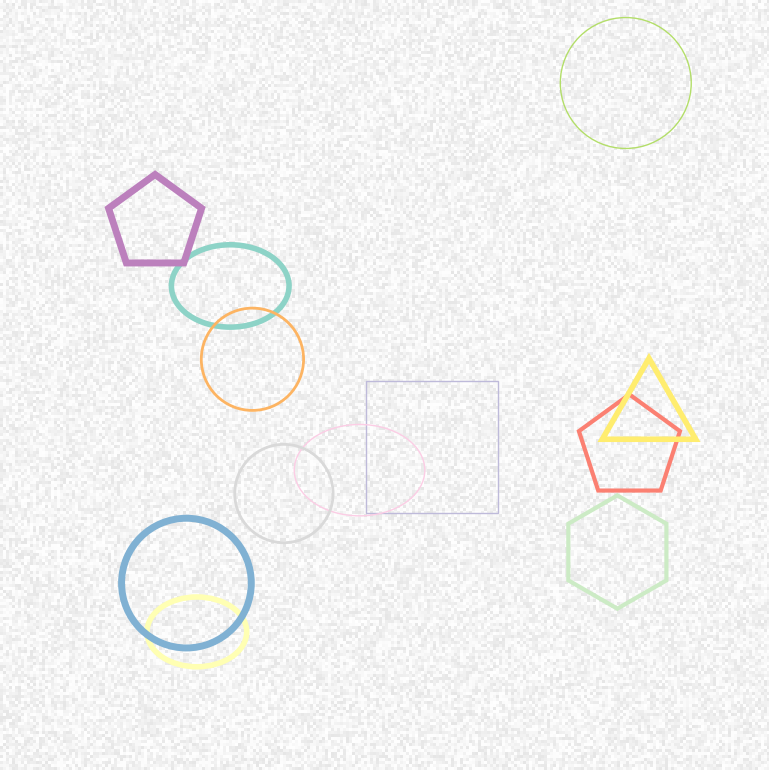[{"shape": "oval", "thickness": 2, "radius": 0.38, "center": [0.299, 0.629]}, {"shape": "oval", "thickness": 2, "radius": 0.32, "center": [0.256, 0.179]}, {"shape": "square", "thickness": 0.5, "radius": 0.43, "center": [0.561, 0.42]}, {"shape": "pentagon", "thickness": 1.5, "radius": 0.34, "center": [0.817, 0.419]}, {"shape": "circle", "thickness": 2.5, "radius": 0.42, "center": [0.242, 0.243]}, {"shape": "circle", "thickness": 1, "radius": 0.33, "center": [0.328, 0.533]}, {"shape": "circle", "thickness": 0.5, "radius": 0.43, "center": [0.813, 0.892]}, {"shape": "oval", "thickness": 0.5, "radius": 0.42, "center": [0.467, 0.389]}, {"shape": "circle", "thickness": 1, "radius": 0.32, "center": [0.369, 0.359]}, {"shape": "pentagon", "thickness": 2.5, "radius": 0.32, "center": [0.201, 0.71]}, {"shape": "hexagon", "thickness": 1.5, "radius": 0.37, "center": [0.802, 0.283]}, {"shape": "triangle", "thickness": 2, "radius": 0.35, "center": [0.843, 0.465]}]